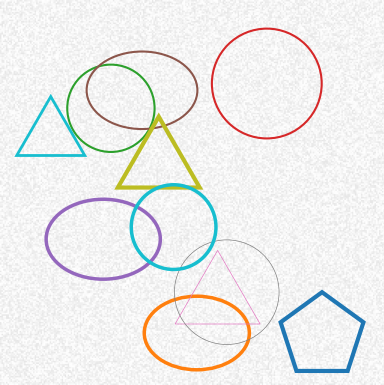[{"shape": "pentagon", "thickness": 3, "radius": 0.57, "center": [0.836, 0.128]}, {"shape": "oval", "thickness": 2.5, "radius": 0.68, "center": [0.511, 0.135]}, {"shape": "circle", "thickness": 1.5, "radius": 0.57, "center": [0.288, 0.719]}, {"shape": "circle", "thickness": 1.5, "radius": 0.71, "center": [0.693, 0.783]}, {"shape": "oval", "thickness": 2.5, "radius": 0.74, "center": [0.268, 0.379]}, {"shape": "oval", "thickness": 1.5, "radius": 0.72, "center": [0.369, 0.765]}, {"shape": "triangle", "thickness": 0.5, "radius": 0.64, "center": [0.565, 0.222]}, {"shape": "circle", "thickness": 0.5, "radius": 0.68, "center": [0.589, 0.241]}, {"shape": "triangle", "thickness": 3, "radius": 0.61, "center": [0.412, 0.574]}, {"shape": "circle", "thickness": 2.5, "radius": 0.55, "center": [0.451, 0.41]}, {"shape": "triangle", "thickness": 2, "radius": 0.51, "center": [0.132, 0.647]}]